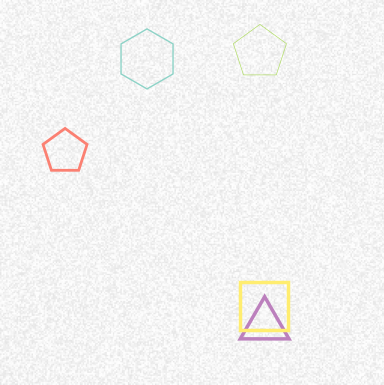[{"shape": "hexagon", "thickness": 1, "radius": 0.39, "center": [0.382, 0.847]}, {"shape": "pentagon", "thickness": 2, "radius": 0.3, "center": [0.169, 0.606]}, {"shape": "pentagon", "thickness": 0.5, "radius": 0.36, "center": [0.675, 0.864]}, {"shape": "triangle", "thickness": 2.5, "radius": 0.37, "center": [0.687, 0.156]}, {"shape": "square", "thickness": 2.5, "radius": 0.31, "center": [0.685, 0.206]}]